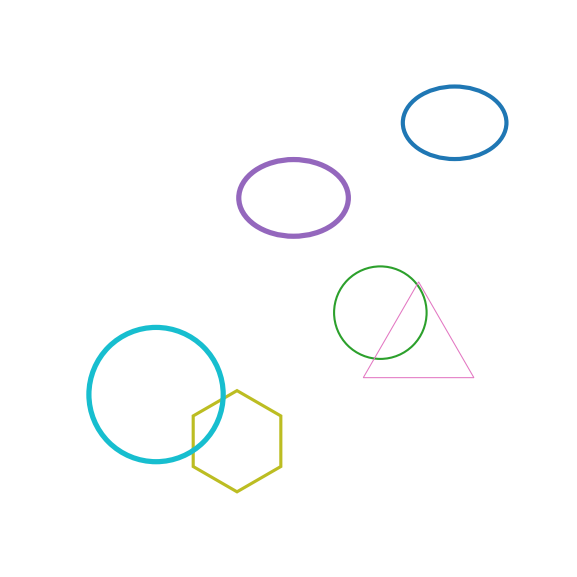[{"shape": "oval", "thickness": 2, "radius": 0.45, "center": [0.787, 0.787]}, {"shape": "circle", "thickness": 1, "radius": 0.4, "center": [0.659, 0.458]}, {"shape": "oval", "thickness": 2.5, "radius": 0.47, "center": [0.508, 0.656]}, {"shape": "triangle", "thickness": 0.5, "radius": 0.55, "center": [0.725, 0.4]}, {"shape": "hexagon", "thickness": 1.5, "radius": 0.44, "center": [0.41, 0.235]}, {"shape": "circle", "thickness": 2.5, "radius": 0.58, "center": [0.27, 0.316]}]